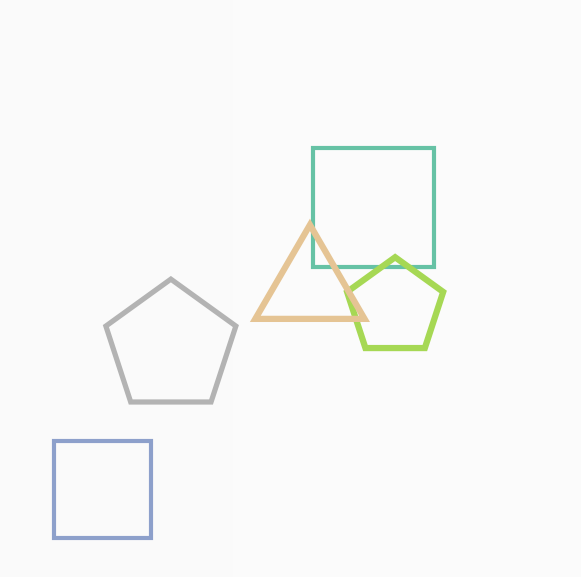[{"shape": "square", "thickness": 2, "radius": 0.52, "center": [0.643, 0.64]}, {"shape": "square", "thickness": 2, "radius": 0.42, "center": [0.176, 0.151]}, {"shape": "pentagon", "thickness": 3, "radius": 0.43, "center": [0.68, 0.467]}, {"shape": "triangle", "thickness": 3, "radius": 0.54, "center": [0.533, 0.501]}, {"shape": "pentagon", "thickness": 2.5, "radius": 0.59, "center": [0.294, 0.398]}]